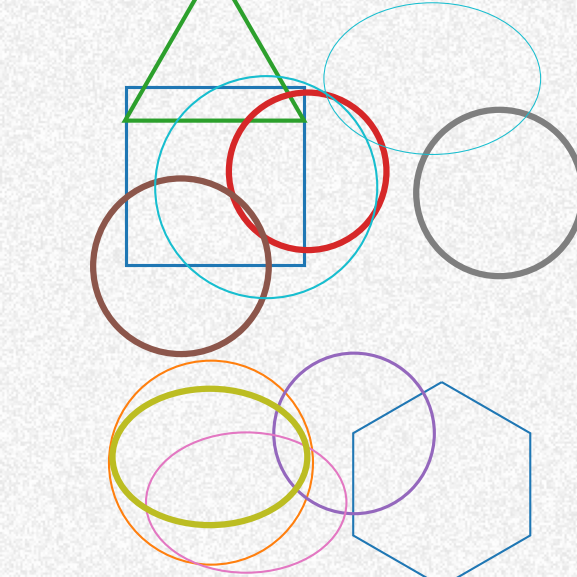[{"shape": "square", "thickness": 1.5, "radius": 0.77, "center": [0.372, 0.695]}, {"shape": "hexagon", "thickness": 1, "radius": 0.89, "center": [0.765, 0.16]}, {"shape": "circle", "thickness": 1, "radius": 0.88, "center": [0.365, 0.198]}, {"shape": "triangle", "thickness": 2, "radius": 0.89, "center": [0.371, 0.88]}, {"shape": "circle", "thickness": 3, "radius": 0.68, "center": [0.533, 0.702]}, {"shape": "circle", "thickness": 1.5, "radius": 0.7, "center": [0.613, 0.249]}, {"shape": "circle", "thickness": 3, "radius": 0.76, "center": [0.313, 0.538]}, {"shape": "oval", "thickness": 1, "radius": 0.87, "center": [0.426, 0.129]}, {"shape": "circle", "thickness": 3, "radius": 0.72, "center": [0.865, 0.665]}, {"shape": "oval", "thickness": 3, "radius": 0.84, "center": [0.363, 0.208]}, {"shape": "oval", "thickness": 0.5, "radius": 0.94, "center": [0.749, 0.863]}, {"shape": "circle", "thickness": 1, "radius": 0.96, "center": [0.461, 0.675]}]